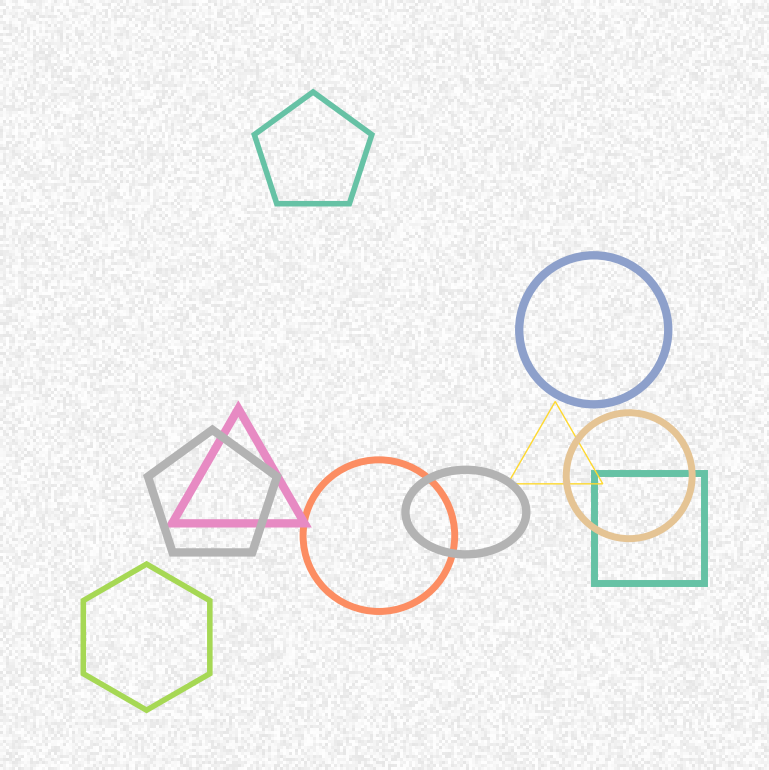[{"shape": "square", "thickness": 2.5, "radius": 0.36, "center": [0.843, 0.314]}, {"shape": "pentagon", "thickness": 2, "radius": 0.4, "center": [0.407, 0.8]}, {"shape": "circle", "thickness": 2.5, "radius": 0.49, "center": [0.492, 0.304]}, {"shape": "circle", "thickness": 3, "radius": 0.48, "center": [0.771, 0.572]}, {"shape": "triangle", "thickness": 3, "radius": 0.5, "center": [0.31, 0.37]}, {"shape": "hexagon", "thickness": 2, "radius": 0.47, "center": [0.19, 0.173]}, {"shape": "triangle", "thickness": 0.5, "radius": 0.36, "center": [0.721, 0.407]}, {"shape": "circle", "thickness": 2.5, "radius": 0.41, "center": [0.817, 0.382]}, {"shape": "pentagon", "thickness": 3, "radius": 0.44, "center": [0.276, 0.354]}, {"shape": "oval", "thickness": 3, "radius": 0.39, "center": [0.605, 0.335]}]